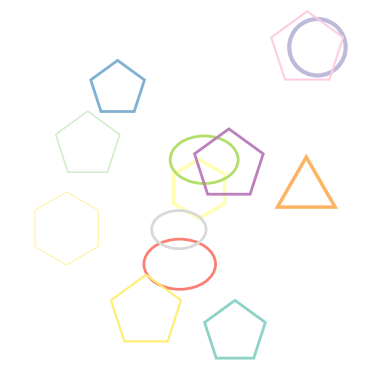[{"shape": "pentagon", "thickness": 2, "radius": 0.41, "center": [0.61, 0.137]}, {"shape": "hexagon", "thickness": 2.5, "radius": 0.38, "center": [0.517, 0.509]}, {"shape": "circle", "thickness": 3, "radius": 0.37, "center": [0.825, 0.877]}, {"shape": "oval", "thickness": 2, "radius": 0.47, "center": [0.467, 0.314]}, {"shape": "pentagon", "thickness": 2, "radius": 0.37, "center": [0.305, 0.77]}, {"shape": "triangle", "thickness": 2.5, "radius": 0.43, "center": [0.796, 0.505]}, {"shape": "oval", "thickness": 2, "radius": 0.44, "center": [0.53, 0.585]}, {"shape": "pentagon", "thickness": 1.5, "radius": 0.49, "center": [0.798, 0.873]}, {"shape": "oval", "thickness": 2, "radius": 0.35, "center": [0.465, 0.404]}, {"shape": "pentagon", "thickness": 2, "radius": 0.47, "center": [0.595, 0.571]}, {"shape": "pentagon", "thickness": 1, "radius": 0.44, "center": [0.228, 0.624]}, {"shape": "hexagon", "thickness": 0.5, "radius": 0.47, "center": [0.173, 0.407]}, {"shape": "pentagon", "thickness": 1.5, "radius": 0.48, "center": [0.379, 0.191]}]